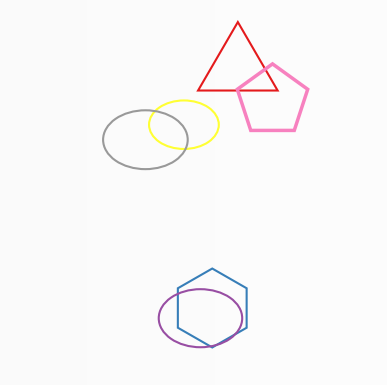[{"shape": "triangle", "thickness": 1.5, "radius": 0.59, "center": [0.614, 0.824]}, {"shape": "hexagon", "thickness": 1.5, "radius": 0.51, "center": [0.548, 0.2]}, {"shape": "oval", "thickness": 1.5, "radius": 0.54, "center": [0.517, 0.173]}, {"shape": "oval", "thickness": 1.5, "radius": 0.45, "center": [0.475, 0.676]}, {"shape": "pentagon", "thickness": 2.5, "radius": 0.48, "center": [0.703, 0.739]}, {"shape": "oval", "thickness": 1.5, "radius": 0.55, "center": [0.375, 0.637]}]